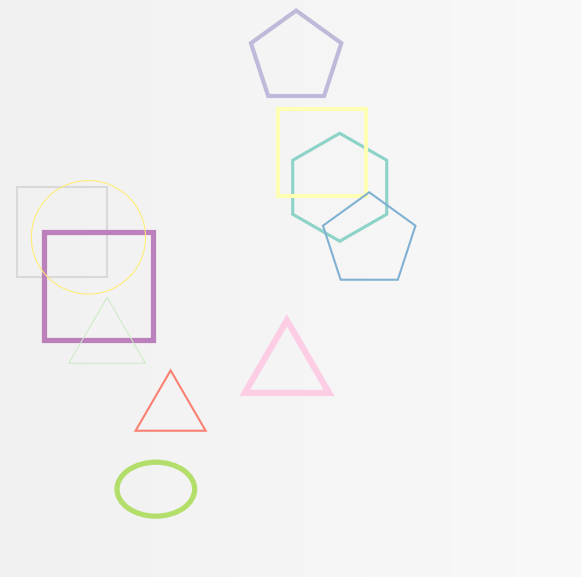[{"shape": "hexagon", "thickness": 1.5, "radius": 0.47, "center": [0.584, 0.675]}, {"shape": "square", "thickness": 2, "radius": 0.38, "center": [0.554, 0.735]}, {"shape": "pentagon", "thickness": 2, "radius": 0.41, "center": [0.509, 0.899]}, {"shape": "triangle", "thickness": 1, "radius": 0.35, "center": [0.294, 0.288]}, {"shape": "pentagon", "thickness": 1, "radius": 0.42, "center": [0.635, 0.582]}, {"shape": "oval", "thickness": 2.5, "radius": 0.33, "center": [0.268, 0.152]}, {"shape": "triangle", "thickness": 3, "radius": 0.42, "center": [0.494, 0.361]}, {"shape": "square", "thickness": 1, "radius": 0.39, "center": [0.107, 0.597]}, {"shape": "square", "thickness": 2.5, "radius": 0.47, "center": [0.17, 0.504]}, {"shape": "triangle", "thickness": 0.5, "radius": 0.38, "center": [0.184, 0.408]}, {"shape": "circle", "thickness": 0.5, "radius": 0.49, "center": [0.152, 0.588]}]